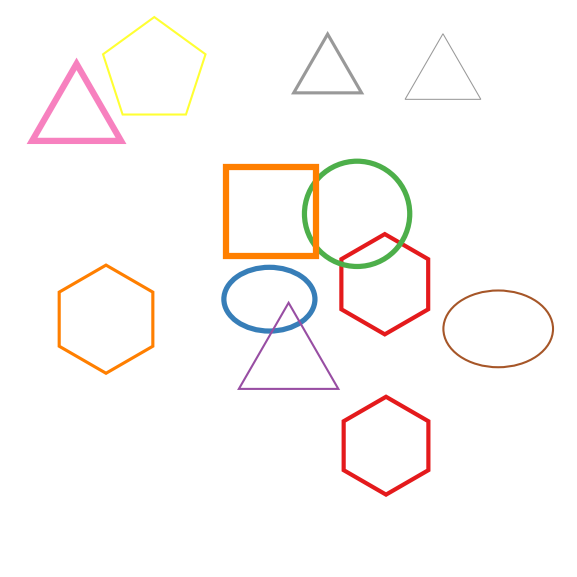[{"shape": "hexagon", "thickness": 2, "radius": 0.42, "center": [0.668, 0.227]}, {"shape": "hexagon", "thickness": 2, "radius": 0.43, "center": [0.666, 0.507]}, {"shape": "oval", "thickness": 2.5, "radius": 0.39, "center": [0.467, 0.481]}, {"shape": "circle", "thickness": 2.5, "radius": 0.46, "center": [0.618, 0.629]}, {"shape": "triangle", "thickness": 1, "radius": 0.5, "center": [0.5, 0.375]}, {"shape": "square", "thickness": 3, "radius": 0.39, "center": [0.469, 0.633]}, {"shape": "hexagon", "thickness": 1.5, "radius": 0.47, "center": [0.184, 0.446]}, {"shape": "pentagon", "thickness": 1, "radius": 0.47, "center": [0.267, 0.876]}, {"shape": "oval", "thickness": 1, "radius": 0.47, "center": [0.863, 0.43]}, {"shape": "triangle", "thickness": 3, "radius": 0.44, "center": [0.133, 0.8]}, {"shape": "triangle", "thickness": 0.5, "radius": 0.38, "center": [0.767, 0.865]}, {"shape": "triangle", "thickness": 1.5, "radius": 0.34, "center": [0.567, 0.872]}]